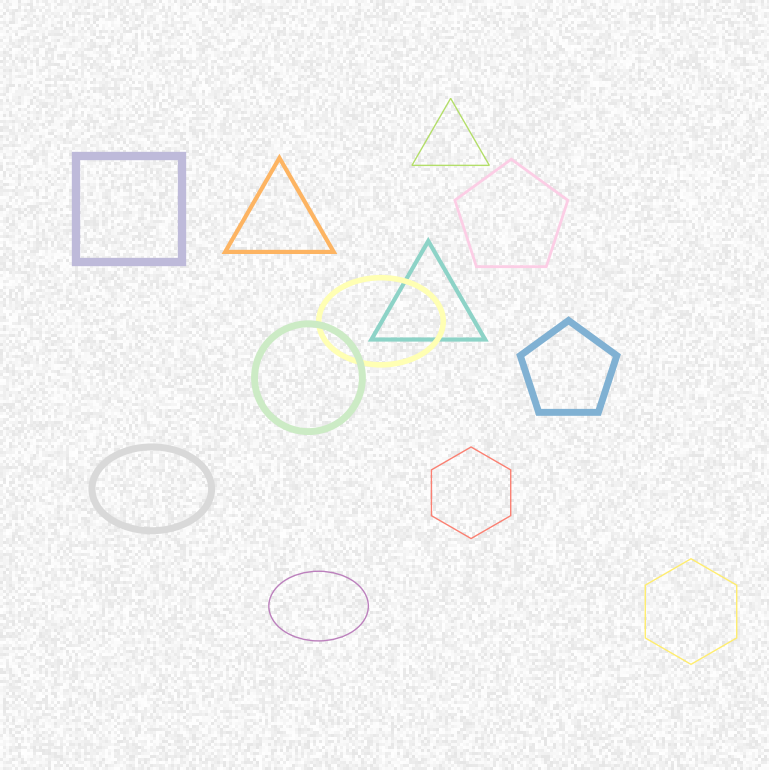[{"shape": "triangle", "thickness": 1.5, "radius": 0.43, "center": [0.556, 0.602]}, {"shape": "oval", "thickness": 2, "radius": 0.4, "center": [0.495, 0.583]}, {"shape": "square", "thickness": 3, "radius": 0.34, "center": [0.168, 0.729]}, {"shape": "hexagon", "thickness": 0.5, "radius": 0.3, "center": [0.612, 0.36]}, {"shape": "pentagon", "thickness": 2.5, "radius": 0.33, "center": [0.738, 0.518]}, {"shape": "triangle", "thickness": 1.5, "radius": 0.41, "center": [0.363, 0.714]}, {"shape": "triangle", "thickness": 0.5, "radius": 0.29, "center": [0.585, 0.814]}, {"shape": "pentagon", "thickness": 1, "radius": 0.39, "center": [0.664, 0.716]}, {"shape": "oval", "thickness": 2.5, "radius": 0.39, "center": [0.197, 0.365]}, {"shape": "oval", "thickness": 0.5, "radius": 0.32, "center": [0.414, 0.213]}, {"shape": "circle", "thickness": 2.5, "radius": 0.35, "center": [0.401, 0.509]}, {"shape": "hexagon", "thickness": 0.5, "radius": 0.34, "center": [0.897, 0.206]}]